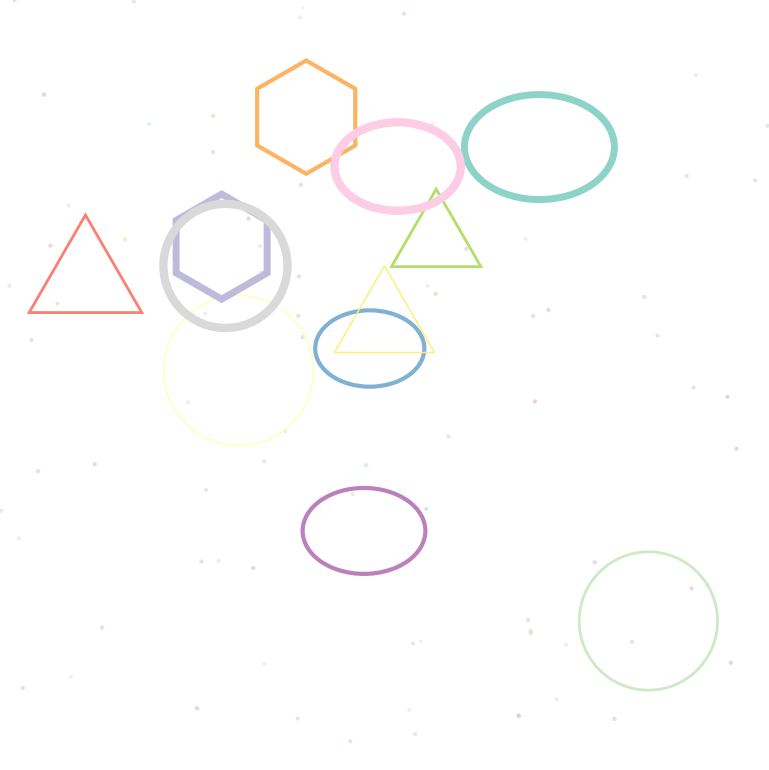[{"shape": "oval", "thickness": 2.5, "radius": 0.49, "center": [0.701, 0.809]}, {"shape": "circle", "thickness": 0.5, "radius": 0.49, "center": [0.31, 0.519]}, {"shape": "hexagon", "thickness": 2.5, "radius": 0.34, "center": [0.288, 0.68]}, {"shape": "triangle", "thickness": 1, "radius": 0.42, "center": [0.111, 0.636]}, {"shape": "oval", "thickness": 1.5, "radius": 0.35, "center": [0.48, 0.547]}, {"shape": "hexagon", "thickness": 1.5, "radius": 0.37, "center": [0.398, 0.848]}, {"shape": "triangle", "thickness": 1, "radius": 0.34, "center": [0.566, 0.687]}, {"shape": "oval", "thickness": 3, "radius": 0.41, "center": [0.516, 0.784]}, {"shape": "circle", "thickness": 3, "radius": 0.4, "center": [0.293, 0.655]}, {"shape": "oval", "thickness": 1.5, "radius": 0.4, "center": [0.473, 0.311]}, {"shape": "circle", "thickness": 1, "radius": 0.45, "center": [0.842, 0.194]}, {"shape": "triangle", "thickness": 0.5, "radius": 0.38, "center": [0.499, 0.58]}]